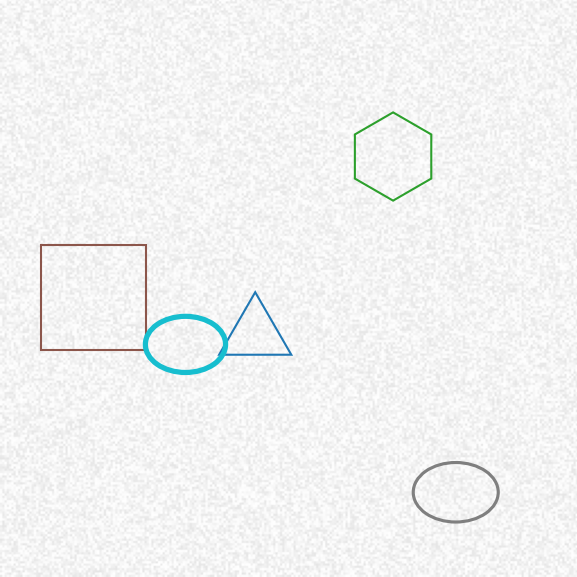[{"shape": "triangle", "thickness": 1, "radius": 0.36, "center": [0.442, 0.421]}, {"shape": "hexagon", "thickness": 1, "radius": 0.38, "center": [0.681, 0.728]}, {"shape": "square", "thickness": 1, "radius": 0.45, "center": [0.162, 0.484]}, {"shape": "oval", "thickness": 1.5, "radius": 0.37, "center": [0.789, 0.147]}, {"shape": "oval", "thickness": 2.5, "radius": 0.35, "center": [0.321, 0.403]}]